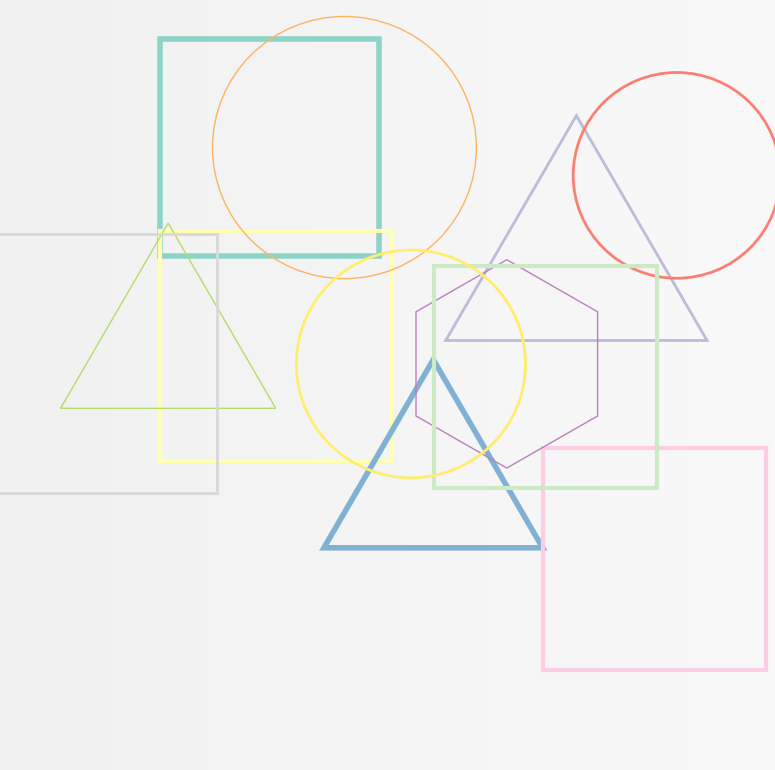[{"shape": "square", "thickness": 2, "radius": 0.71, "center": [0.348, 0.808]}, {"shape": "square", "thickness": 1.5, "radius": 0.75, "center": [0.356, 0.55]}, {"shape": "triangle", "thickness": 1, "radius": 0.97, "center": [0.744, 0.655]}, {"shape": "circle", "thickness": 1, "radius": 0.67, "center": [0.873, 0.772]}, {"shape": "triangle", "thickness": 2, "radius": 0.81, "center": [0.559, 0.37]}, {"shape": "circle", "thickness": 0.5, "radius": 0.85, "center": [0.444, 0.808]}, {"shape": "triangle", "thickness": 0.5, "radius": 0.8, "center": [0.217, 0.55]}, {"shape": "square", "thickness": 1.5, "radius": 0.72, "center": [0.845, 0.274]}, {"shape": "square", "thickness": 1, "radius": 0.84, "center": [0.112, 0.527]}, {"shape": "hexagon", "thickness": 0.5, "radius": 0.68, "center": [0.654, 0.527]}, {"shape": "square", "thickness": 1.5, "radius": 0.72, "center": [0.704, 0.51]}, {"shape": "circle", "thickness": 1, "radius": 0.74, "center": [0.53, 0.527]}]